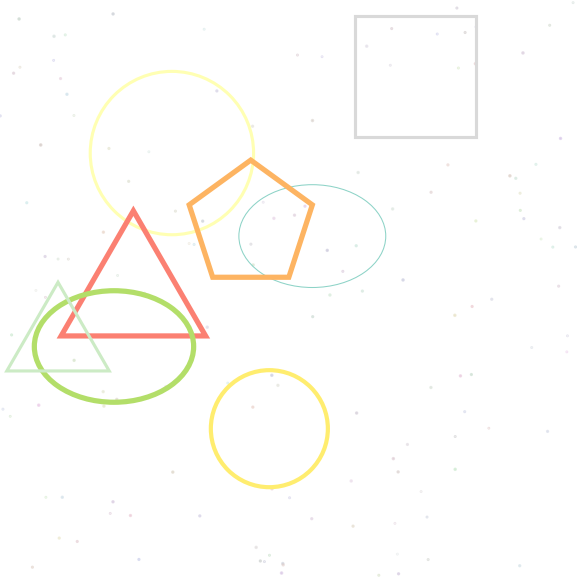[{"shape": "oval", "thickness": 0.5, "radius": 0.64, "center": [0.541, 0.59]}, {"shape": "circle", "thickness": 1.5, "radius": 0.71, "center": [0.298, 0.734]}, {"shape": "triangle", "thickness": 2.5, "radius": 0.72, "center": [0.231, 0.49]}, {"shape": "pentagon", "thickness": 2.5, "radius": 0.56, "center": [0.434, 0.61]}, {"shape": "oval", "thickness": 2.5, "radius": 0.69, "center": [0.197, 0.399]}, {"shape": "square", "thickness": 1.5, "radius": 0.52, "center": [0.72, 0.866]}, {"shape": "triangle", "thickness": 1.5, "radius": 0.51, "center": [0.1, 0.408]}, {"shape": "circle", "thickness": 2, "radius": 0.51, "center": [0.466, 0.257]}]